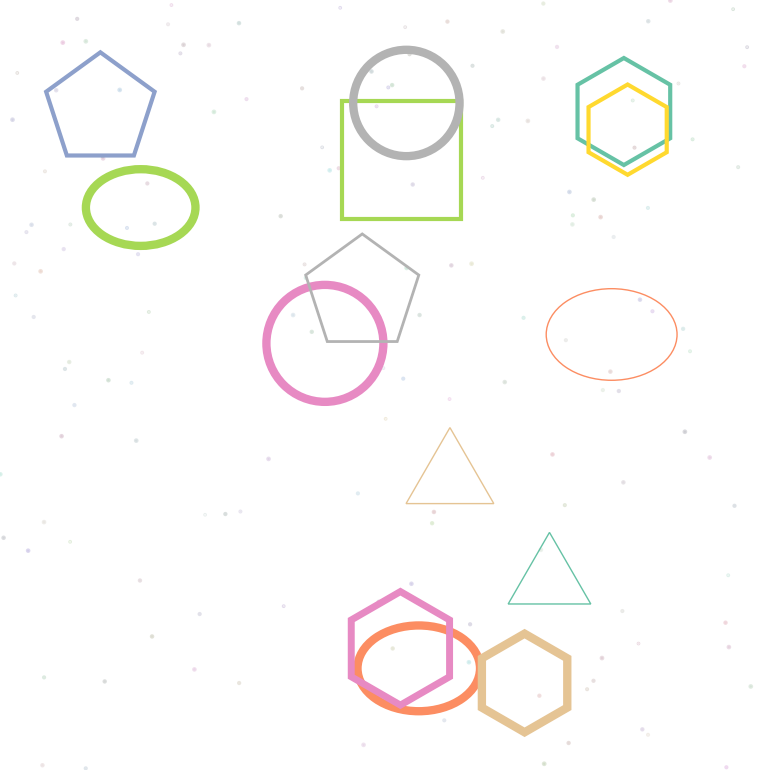[{"shape": "hexagon", "thickness": 1.5, "radius": 0.35, "center": [0.81, 0.855]}, {"shape": "triangle", "thickness": 0.5, "radius": 0.31, "center": [0.714, 0.247]}, {"shape": "oval", "thickness": 0.5, "radius": 0.42, "center": [0.794, 0.566]}, {"shape": "oval", "thickness": 3, "radius": 0.4, "center": [0.544, 0.132]}, {"shape": "pentagon", "thickness": 1.5, "radius": 0.37, "center": [0.13, 0.858]}, {"shape": "circle", "thickness": 3, "radius": 0.38, "center": [0.422, 0.554]}, {"shape": "hexagon", "thickness": 2.5, "radius": 0.37, "center": [0.52, 0.158]}, {"shape": "square", "thickness": 1.5, "radius": 0.39, "center": [0.521, 0.792]}, {"shape": "oval", "thickness": 3, "radius": 0.36, "center": [0.183, 0.73]}, {"shape": "hexagon", "thickness": 1.5, "radius": 0.29, "center": [0.815, 0.832]}, {"shape": "hexagon", "thickness": 3, "radius": 0.32, "center": [0.681, 0.113]}, {"shape": "triangle", "thickness": 0.5, "radius": 0.33, "center": [0.584, 0.379]}, {"shape": "circle", "thickness": 3, "radius": 0.35, "center": [0.528, 0.866]}, {"shape": "pentagon", "thickness": 1, "radius": 0.39, "center": [0.47, 0.619]}]